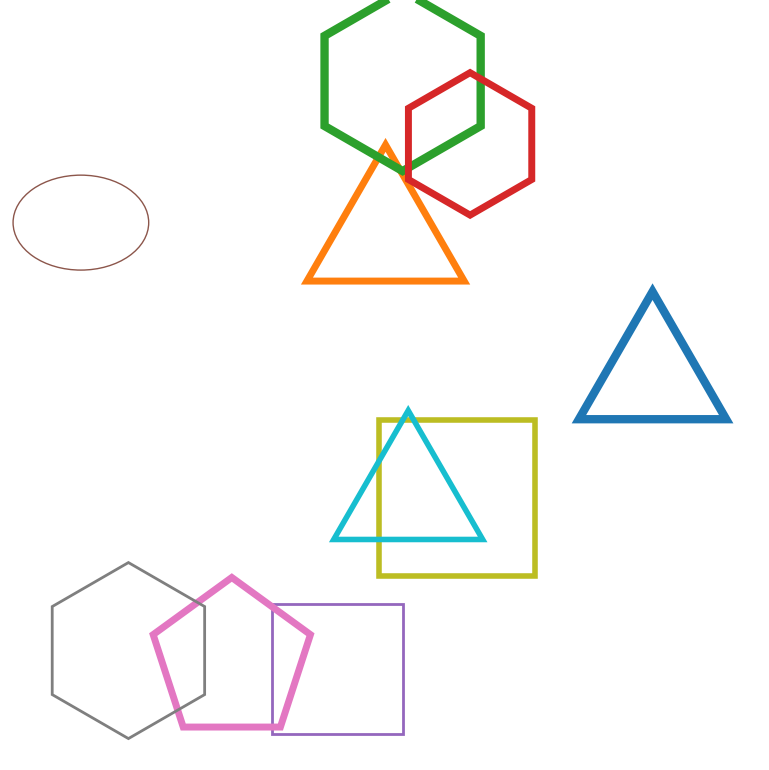[{"shape": "triangle", "thickness": 3, "radius": 0.55, "center": [0.847, 0.511]}, {"shape": "triangle", "thickness": 2.5, "radius": 0.59, "center": [0.501, 0.694]}, {"shape": "hexagon", "thickness": 3, "radius": 0.59, "center": [0.523, 0.895]}, {"shape": "hexagon", "thickness": 2.5, "radius": 0.46, "center": [0.611, 0.813]}, {"shape": "square", "thickness": 1, "radius": 0.42, "center": [0.438, 0.131]}, {"shape": "oval", "thickness": 0.5, "radius": 0.44, "center": [0.105, 0.711]}, {"shape": "pentagon", "thickness": 2.5, "radius": 0.54, "center": [0.301, 0.143]}, {"shape": "hexagon", "thickness": 1, "radius": 0.57, "center": [0.167, 0.155]}, {"shape": "square", "thickness": 2, "radius": 0.51, "center": [0.594, 0.353]}, {"shape": "triangle", "thickness": 2, "radius": 0.56, "center": [0.53, 0.355]}]